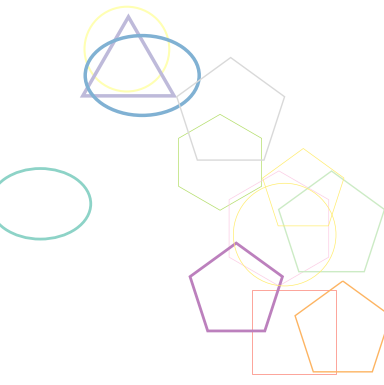[{"shape": "oval", "thickness": 2, "radius": 0.65, "center": [0.105, 0.471]}, {"shape": "circle", "thickness": 1.5, "radius": 0.55, "center": [0.33, 0.872]}, {"shape": "triangle", "thickness": 2.5, "radius": 0.68, "center": [0.334, 0.819]}, {"shape": "square", "thickness": 0.5, "radius": 0.55, "center": [0.764, 0.138]}, {"shape": "oval", "thickness": 2.5, "radius": 0.74, "center": [0.369, 0.804]}, {"shape": "pentagon", "thickness": 1, "radius": 0.65, "center": [0.89, 0.14]}, {"shape": "hexagon", "thickness": 0.5, "radius": 0.62, "center": [0.572, 0.578]}, {"shape": "hexagon", "thickness": 0.5, "radius": 0.75, "center": [0.724, 0.407]}, {"shape": "pentagon", "thickness": 1, "radius": 0.74, "center": [0.599, 0.703]}, {"shape": "pentagon", "thickness": 2, "radius": 0.63, "center": [0.614, 0.242]}, {"shape": "pentagon", "thickness": 1, "radius": 0.72, "center": [0.861, 0.411]}, {"shape": "circle", "thickness": 0.5, "radius": 0.67, "center": [0.739, 0.391]}, {"shape": "pentagon", "thickness": 0.5, "radius": 0.56, "center": [0.788, 0.503]}]